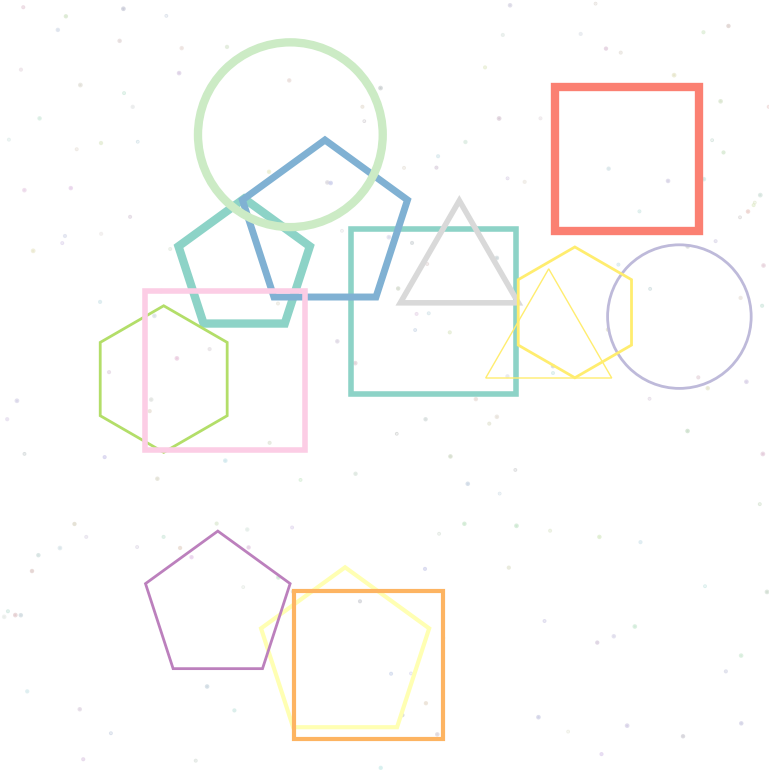[{"shape": "square", "thickness": 2, "radius": 0.54, "center": [0.563, 0.595]}, {"shape": "pentagon", "thickness": 3, "radius": 0.45, "center": [0.317, 0.652]}, {"shape": "pentagon", "thickness": 1.5, "radius": 0.57, "center": [0.448, 0.148]}, {"shape": "circle", "thickness": 1, "radius": 0.47, "center": [0.882, 0.589]}, {"shape": "square", "thickness": 3, "radius": 0.47, "center": [0.814, 0.793]}, {"shape": "pentagon", "thickness": 2.5, "radius": 0.56, "center": [0.422, 0.705]}, {"shape": "square", "thickness": 1.5, "radius": 0.48, "center": [0.479, 0.137]}, {"shape": "hexagon", "thickness": 1, "radius": 0.48, "center": [0.213, 0.508]}, {"shape": "square", "thickness": 2, "radius": 0.52, "center": [0.292, 0.519]}, {"shape": "triangle", "thickness": 2, "radius": 0.44, "center": [0.597, 0.651]}, {"shape": "pentagon", "thickness": 1, "radius": 0.49, "center": [0.283, 0.212]}, {"shape": "circle", "thickness": 3, "radius": 0.6, "center": [0.377, 0.825]}, {"shape": "hexagon", "thickness": 1, "radius": 0.42, "center": [0.747, 0.594]}, {"shape": "triangle", "thickness": 0.5, "radius": 0.47, "center": [0.713, 0.556]}]